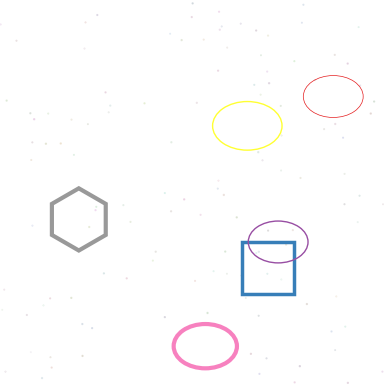[{"shape": "oval", "thickness": 0.5, "radius": 0.39, "center": [0.866, 0.749]}, {"shape": "square", "thickness": 2.5, "radius": 0.34, "center": [0.696, 0.303]}, {"shape": "oval", "thickness": 1, "radius": 0.39, "center": [0.722, 0.372]}, {"shape": "oval", "thickness": 1, "radius": 0.45, "center": [0.642, 0.673]}, {"shape": "oval", "thickness": 3, "radius": 0.41, "center": [0.533, 0.101]}, {"shape": "hexagon", "thickness": 3, "radius": 0.4, "center": [0.205, 0.43]}]